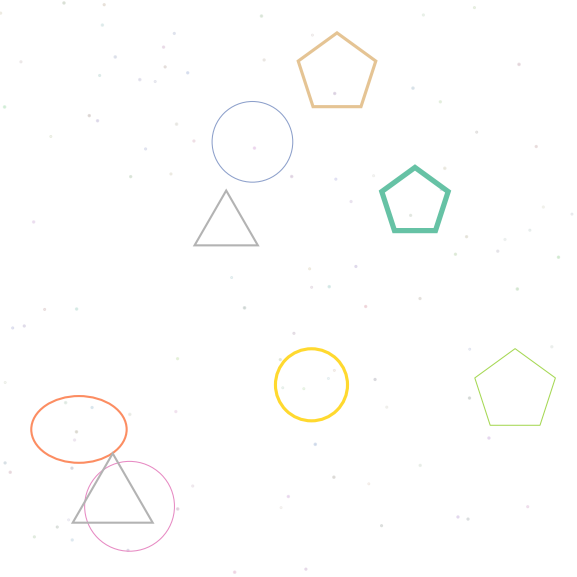[{"shape": "pentagon", "thickness": 2.5, "radius": 0.3, "center": [0.719, 0.649]}, {"shape": "oval", "thickness": 1, "radius": 0.41, "center": [0.137, 0.256]}, {"shape": "circle", "thickness": 0.5, "radius": 0.35, "center": [0.437, 0.754]}, {"shape": "circle", "thickness": 0.5, "radius": 0.39, "center": [0.224, 0.122]}, {"shape": "pentagon", "thickness": 0.5, "radius": 0.37, "center": [0.892, 0.322]}, {"shape": "circle", "thickness": 1.5, "radius": 0.31, "center": [0.539, 0.333]}, {"shape": "pentagon", "thickness": 1.5, "radius": 0.35, "center": [0.584, 0.872]}, {"shape": "triangle", "thickness": 1, "radius": 0.32, "center": [0.392, 0.606]}, {"shape": "triangle", "thickness": 1, "radius": 0.4, "center": [0.195, 0.134]}]